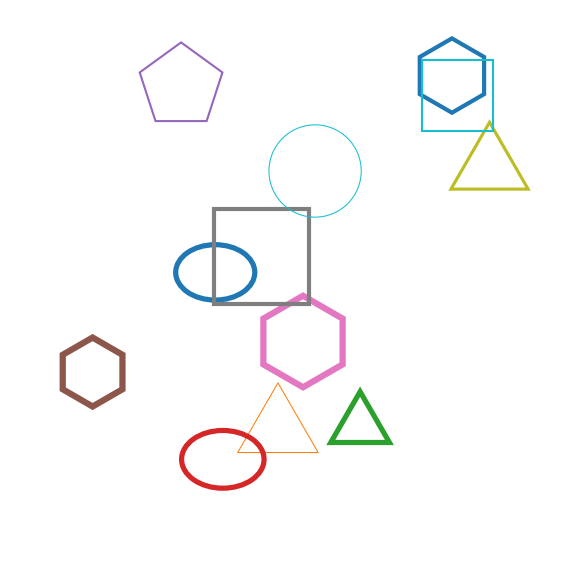[{"shape": "hexagon", "thickness": 2, "radius": 0.32, "center": [0.783, 0.868]}, {"shape": "oval", "thickness": 2.5, "radius": 0.34, "center": [0.373, 0.527]}, {"shape": "triangle", "thickness": 0.5, "radius": 0.4, "center": [0.481, 0.256]}, {"shape": "triangle", "thickness": 2.5, "radius": 0.29, "center": [0.624, 0.262]}, {"shape": "oval", "thickness": 2.5, "radius": 0.36, "center": [0.386, 0.204]}, {"shape": "pentagon", "thickness": 1, "radius": 0.38, "center": [0.314, 0.85]}, {"shape": "hexagon", "thickness": 3, "radius": 0.3, "center": [0.16, 0.355]}, {"shape": "hexagon", "thickness": 3, "radius": 0.4, "center": [0.525, 0.408]}, {"shape": "square", "thickness": 2, "radius": 0.41, "center": [0.452, 0.555]}, {"shape": "triangle", "thickness": 1.5, "radius": 0.39, "center": [0.848, 0.71]}, {"shape": "square", "thickness": 1, "radius": 0.31, "center": [0.792, 0.834]}, {"shape": "circle", "thickness": 0.5, "radius": 0.4, "center": [0.546, 0.703]}]